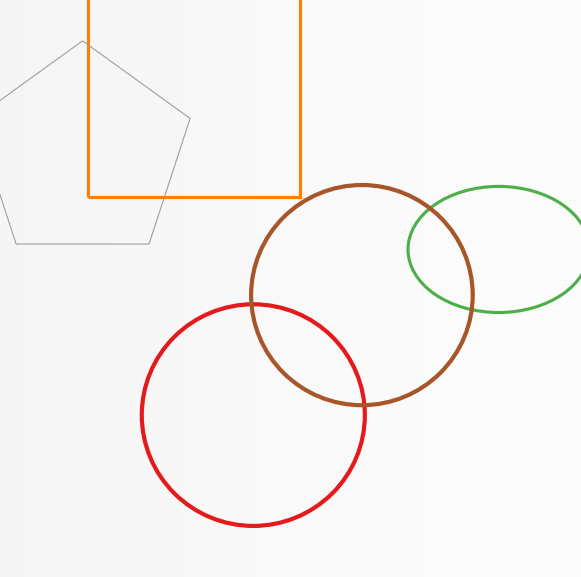[{"shape": "circle", "thickness": 2, "radius": 0.96, "center": [0.436, 0.28]}, {"shape": "oval", "thickness": 1.5, "radius": 0.78, "center": [0.858, 0.567]}, {"shape": "square", "thickness": 1.5, "radius": 0.91, "center": [0.334, 0.84]}, {"shape": "circle", "thickness": 2, "radius": 0.95, "center": [0.623, 0.488]}, {"shape": "pentagon", "thickness": 0.5, "radius": 0.97, "center": [0.142, 0.734]}]